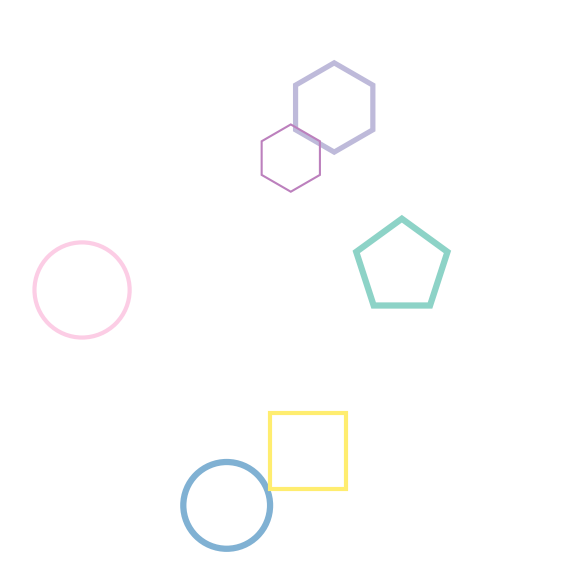[{"shape": "pentagon", "thickness": 3, "radius": 0.42, "center": [0.696, 0.537]}, {"shape": "hexagon", "thickness": 2.5, "radius": 0.39, "center": [0.579, 0.813]}, {"shape": "circle", "thickness": 3, "radius": 0.38, "center": [0.393, 0.124]}, {"shape": "circle", "thickness": 2, "radius": 0.41, "center": [0.142, 0.497]}, {"shape": "hexagon", "thickness": 1, "radius": 0.29, "center": [0.504, 0.725]}, {"shape": "square", "thickness": 2, "radius": 0.33, "center": [0.533, 0.217]}]